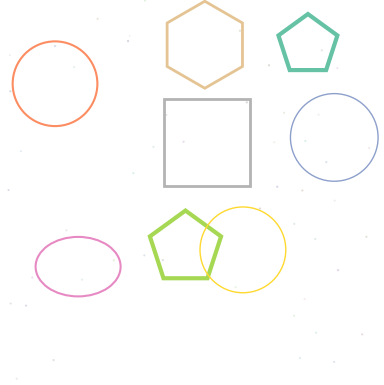[{"shape": "pentagon", "thickness": 3, "radius": 0.4, "center": [0.8, 0.883]}, {"shape": "circle", "thickness": 1.5, "radius": 0.55, "center": [0.143, 0.783]}, {"shape": "circle", "thickness": 1, "radius": 0.57, "center": [0.868, 0.643]}, {"shape": "oval", "thickness": 1.5, "radius": 0.55, "center": [0.203, 0.307]}, {"shape": "pentagon", "thickness": 3, "radius": 0.49, "center": [0.482, 0.356]}, {"shape": "circle", "thickness": 1, "radius": 0.56, "center": [0.631, 0.351]}, {"shape": "hexagon", "thickness": 2, "radius": 0.56, "center": [0.532, 0.884]}, {"shape": "square", "thickness": 2, "radius": 0.56, "center": [0.538, 0.63]}]